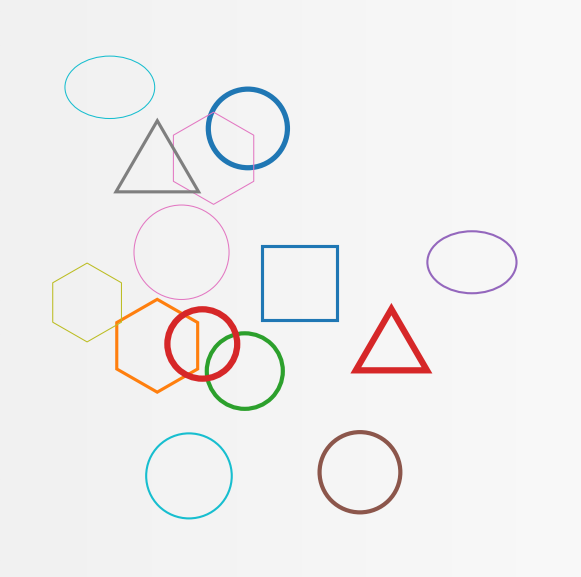[{"shape": "circle", "thickness": 2.5, "radius": 0.34, "center": [0.426, 0.777]}, {"shape": "square", "thickness": 1.5, "radius": 0.32, "center": [0.515, 0.509]}, {"shape": "hexagon", "thickness": 1.5, "radius": 0.4, "center": [0.27, 0.4]}, {"shape": "circle", "thickness": 2, "radius": 0.33, "center": [0.421, 0.357]}, {"shape": "circle", "thickness": 3, "radius": 0.3, "center": [0.348, 0.404]}, {"shape": "triangle", "thickness": 3, "radius": 0.35, "center": [0.673, 0.393]}, {"shape": "oval", "thickness": 1, "radius": 0.38, "center": [0.812, 0.545]}, {"shape": "circle", "thickness": 2, "radius": 0.35, "center": [0.619, 0.181]}, {"shape": "circle", "thickness": 0.5, "radius": 0.41, "center": [0.312, 0.562]}, {"shape": "hexagon", "thickness": 0.5, "radius": 0.4, "center": [0.367, 0.725]}, {"shape": "triangle", "thickness": 1.5, "radius": 0.41, "center": [0.271, 0.708]}, {"shape": "hexagon", "thickness": 0.5, "radius": 0.34, "center": [0.15, 0.475]}, {"shape": "circle", "thickness": 1, "radius": 0.37, "center": [0.325, 0.175]}, {"shape": "oval", "thickness": 0.5, "radius": 0.39, "center": [0.189, 0.848]}]